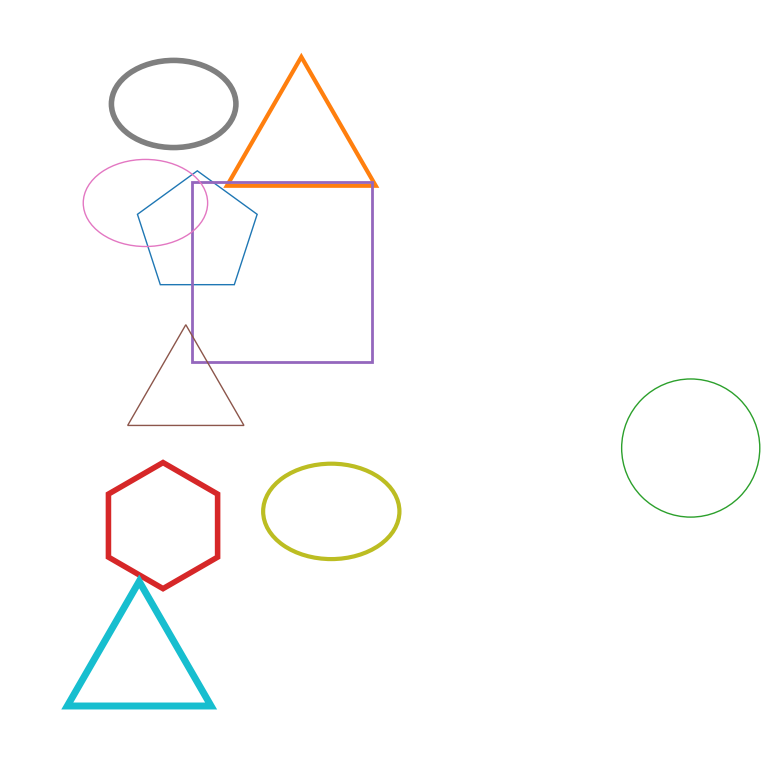[{"shape": "pentagon", "thickness": 0.5, "radius": 0.41, "center": [0.256, 0.696]}, {"shape": "triangle", "thickness": 1.5, "radius": 0.56, "center": [0.391, 0.815]}, {"shape": "circle", "thickness": 0.5, "radius": 0.45, "center": [0.897, 0.418]}, {"shape": "hexagon", "thickness": 2, "radius": 0.41, "center": [0.212, 0.317]}, {"shape": "square", "thickness": 1, "radius": 0.58, "center": [0.366, 0.647]}, {"shape": "triangle", "thickness": 0.5, "radius": 0.44, "center": [0.241, 0.491]}, {"shape": "oval", "thickness": 0.5, "radius": 0.4, "center": [0.189, 0.736]}, {"shape": "oval", "thickness": 2, "radius": 0.4, "center": [0.226, 0.865]}, {"shape": "oval", "thickness": 1.5, "radius": 0.44, "center": [0.43, 0.336]}, {"shape": "triangle", "thickness": 2.5, "radius": 0.54, "center": [0.181, 0.137]}]